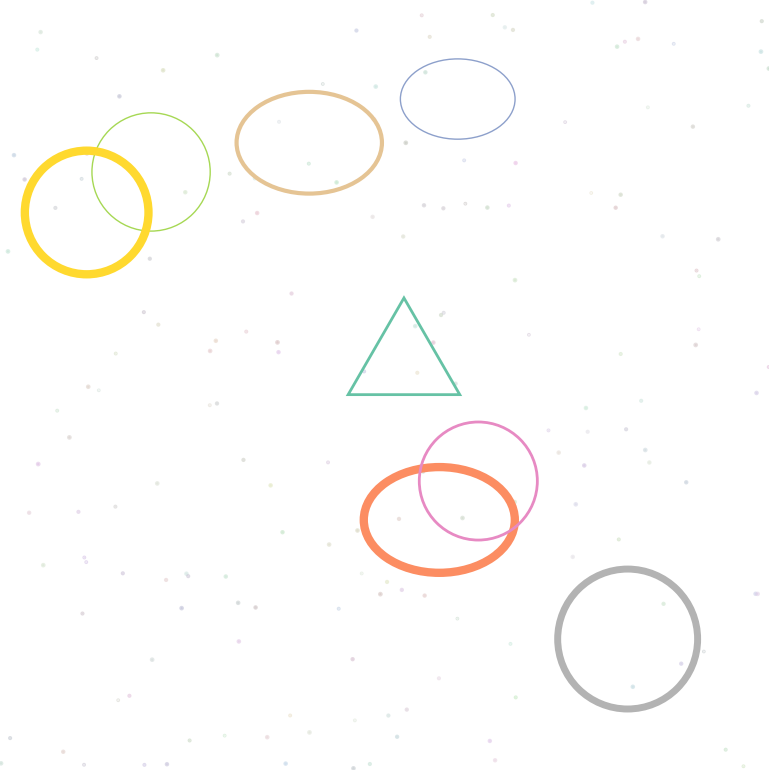[{"shape": "triangle", "thickness": 1, "radius": 0.42, "center": [0.525, 0.529]}, {"shape": "oval", "thickness": 3, "radius": 0.49, "center": [0.571, 0.325]}, {"shape": "oval", "thickness": 0.5, "radius": 0.37, "center": [0.594, 0.871]}, {"shape": "circle", "thickness": 1, "radius": 0.38, "center": [0.621, 0.375]}, {"shape": "circle", "thickness": 0.5, "radius": 0.38, "center": [0.196, 0.777]}, {"shape": "circle", "thickness": 3, "radius": 0.4, "center": [0.113, 0.724]}, {"shape": "oval", "thickness": 1.5, "radius": 0.47, "center": [0.402, 0.815]}, {"shape": "circle", "thickness": 2.5, "radius": 0.45, "center": [0.815, 0.17]}]